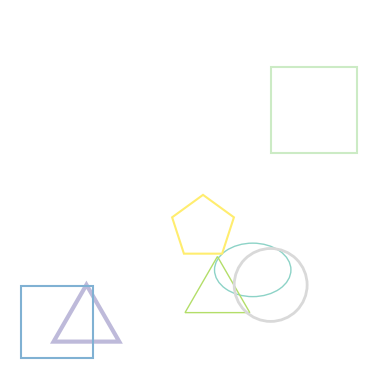[{"shape": "oval", "thickness": 1, "radius": 0.5, "center": [0.656, 0.299]}, {"shape": "triangle", "thickness": 3, "radius": 0.49, "center": [0.224, 0.162]}, {"shape": "square", "thickness": 1.5, "radius": 0.47, "center": [0.148, 0.164]}, {"shape": "triangle", "thickness": 1, "radius": 0.49, "center": [0.565, 0.237]}, {"shape": "circle", "thickness": 2, "radius": 0.47, "center": [0.703, 0.26]}, {"shape": "square", "thickness": 1.5, "radius": 0.56, "center": [0.814, 0.713]}, {"shape": "pentagon", "thickness": 1.5, "radius": 0.42, "center": [0.527, 0.409]}]